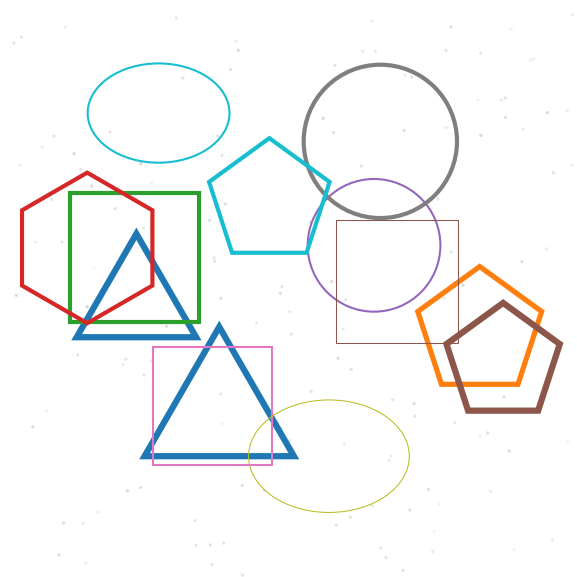[{"shape": "triangle", "thickness": 3, "radius": 0.75, "center": [0.38, 0.284]}, {"shape": "triangle", "thickness": 3, "radius": 0.6, "center": [0.236, 0.475]}, {"shape": "pentagon", "thickness": 2.5, "radius": 0.56, "center": [0.831, 0.425]}, {"shape": "square", "thickness": 2, "radius": 0.56, "center": [0.233, 0.553]}, {"shape": "hexagon", "thickness": 2, "radius": 0.65, "center": [0.151, 0.57]}, {"shape": "circle", "thickness": 1, "radius": 0.57, "center": [0.648, 0.574]}, {"shape": "square", "thickness": 0.5, "radius": 0.53, "center": [0.688, 0.512]}, {"shape": "pentagon", "thickness": 3, "radius": 0.52, "center": [0.871, 0.371]}, {"shape": "square", "thickness": 1, "radius": 0.51, "center": [0.368, 0.296]}, {"shape": "circle", "thickness": 2, "radius": 0.66, "center": [0.659, 0.754]}, {"shape": "oval", "thickness": 0.5, "radius": 0.7, "center": [0.57, 0.209]}, {"shape": "oval", "thickness": 1, "radius": 0.61, "center": [0.275, 0.803]}, {"shape": "pentagon", "thickness": 2, "radius": 0.55, "center": [0.466, 0.65]}]